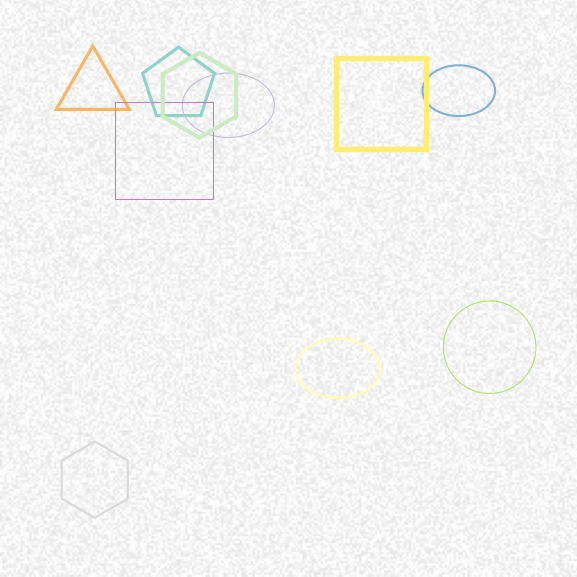[{"shape": "pentagon", "thickness": 1.5, "radius": 0.33, "center": [0.309, 0.852]}, {"shape": "oval", "thickness": 1, "radius": 0.37, "center": [0.585, 0.361]}, {"shape": "oval", "thickness": 0.5, "radius": 0.4, "center": [0.395, 0.817]}, {"shape": "oval", "thickness": 1, "radius": 0.31, "center": [0.794, 0.842]}, {"shape": "triangle", "thickness": 1.5, "radius": 0.37, "center": [0.161, 0.846]}, {"shape": "circle", "thickness": 0.5, "radius": 0.4, "center": [0.848, 0.398]}, {"shape": "hexagon", "thickness": 1, "radius": 0.33, "center": [0.164, 0.169]}, {"shape": "square", "thickness": 0.5, "radius": 0.42, "center": [0.284, 0.739]}, {"shape": "hexagon", "thickness": 2, "radius": 0.37, "center": [0.345, 0.834]}, {"shape": "square", "thickness": 2.5, "radius": 0.39, "center": [0.66, 0.82]}]